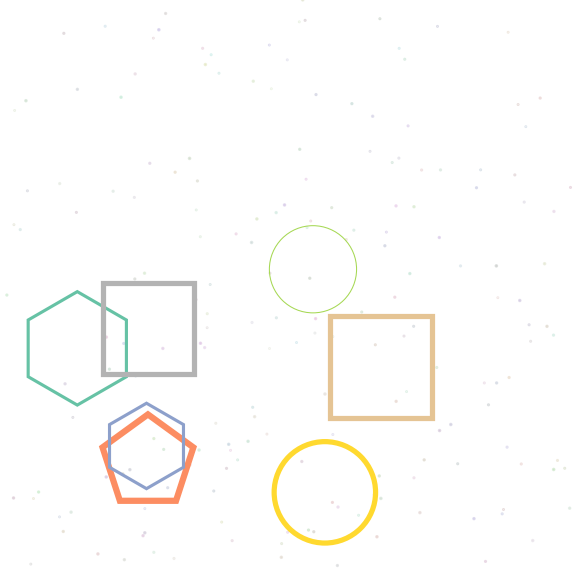[{"shape": "hexagon", "thickness": 1.5, "radius": 0.49, "center": [0.134, 0.396]}, {"shape": "pentagon", "thickness": 3, "radius": 0.41, "center": [0.256, 0.199]}, {"shape": "hexagon", "thickness": 1.5, "radius": 0.37, "center": [0.254, 0.227]}, {"shape": "circle", "thickness": 0.5, "radius": 0.38, "center": [0.542, 0.533]}, {"shape": "circle", "thickness": 2.5, "radius": 0.44, "center": [0.563, 0.147]}, {"shape": "square", "thickness": 2.5, "radius": 0.44, "center": [0.66, 0.364]}, {"shape": "square", "thickness": 2.5, "radius": 0.39, "center": [0.257, 0.43]}]